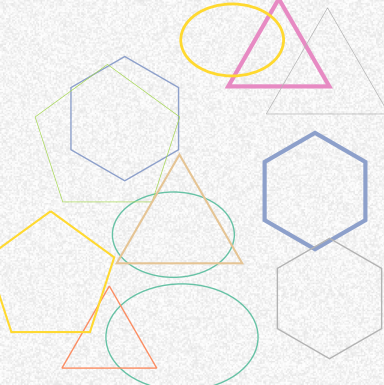[{"shape": "oval", "thickness": 1, "radius": 0.99, "center": [0.473, 0.124]}, {"shape": "oval", "thickness": 1, "radius": 0.79, "center": [0.45, 0.39]}, {"shape": "triangle", "thickness": 1, "radius": 0.71, "center": [0.284, 0.115]}, {"shape": "hexagon", "thickness": 1, "radius": 0.81, "center": [0.324, 0.692]}, {"shape": "hexagon", "thickness": 3, "radius": 0.76, "center": [0.818, 0.504]}, {"shape": "triangle", "thickness": 3, "radius": 0.76, "center": [0.724, 0.851]}, {"shape": "pentagon", "thickness": 0.5, "radius": 0.99, "center": [0.279, 0.635]}, {"shape": "oval", "thickness": 2, "radius": 0.67, "center": [0.603, 0.896]}, {"shape": "pentagon", "thickness": 1.5, "radius": 0.87, "center": [0.132, 0.278]}, {"shape": "triangle", "thickness": 1.5, "radius": 0.94, "center": [0.466, 0.41]}, {"shape": "hexagon", "thickness": 1, "radius": 0.78, "center": [0.856, 0.225]}, {"shape": "triangle", "thickness": 0.5, "radius": 0.92, "center": [0.851, 0.796]}]